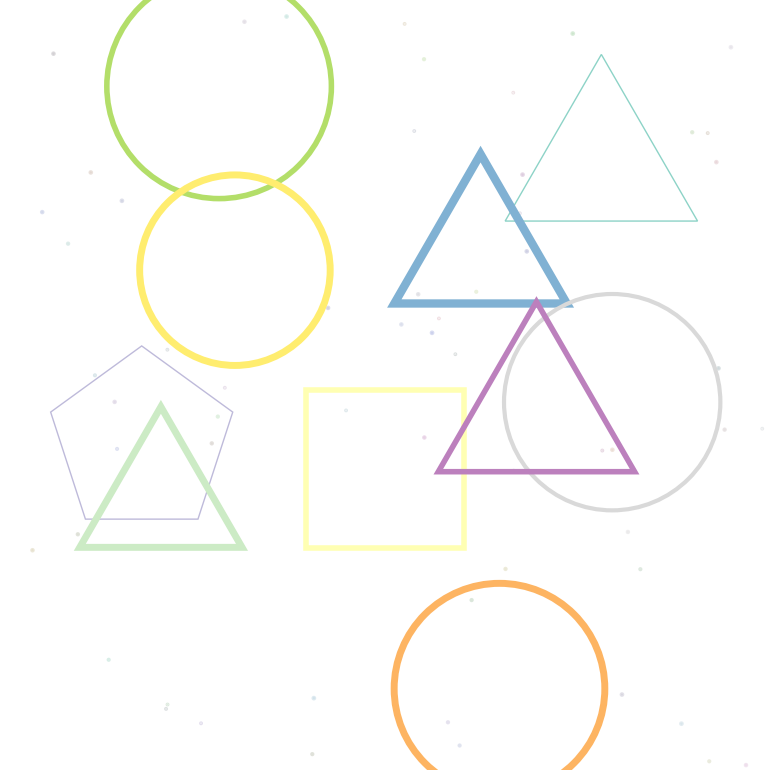[{"shape": "triangle", "thickness": 0.5, "radius": 0.72, "center": [0.781, 0.785]}, {"shape": "square", "thickness": 2, "radius": 0.51, "center": [0.5, 0.391]}, {"shape": "pentagon", "thickness": 0.5, "radius": 0.62, "center": [0.184, 0.426]}, {"shape": "triangle", "thickness": 3, "radius": 0.65, "center": [0.624, 0.671]}, {"shape": "circle", "thickness": 2.5, "radius": 0.68, "center": [0.649, 0.106]}, {"shape": "circle", "thickness": 2, "radius": 0.73, "center": [0.285, 0.888]}, {"shape": "circle", "thickness": 1.5, "radius": 0.7, "center": [0.795, 0.478]}, {"shape": "triangle", "thickness": 2, "radius": 0.74, "center": [0.697, 0.461]}, {"shape": "triangle", "thickness": 2.5, "radius": 0.61, "center": [0.209, 0.35]}, {"shape": "circle", "thickness": 2.5, "radius": 0.62, "center": [0.305, 0.649]}]